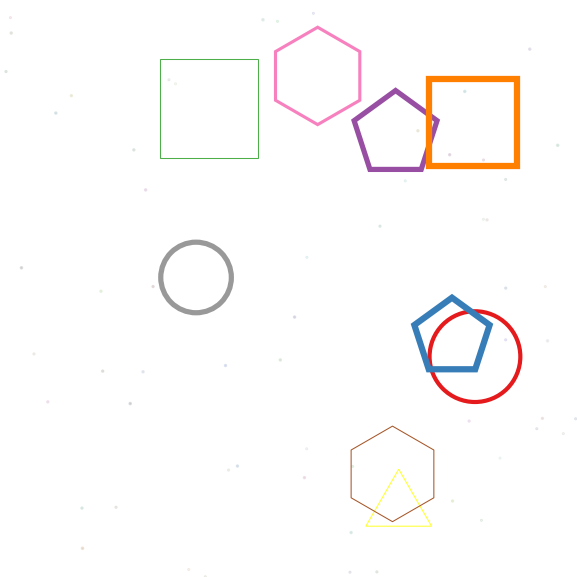[{"shape": "circle", "thickness": 2, "radius": 0.39, "center": [0.822, 0.382]}, {"shape": "pentagon", "thickness": 3, "radius": 0.34, "center": [0.783, 0.415]}, {"shape": "square", "thickness": 0.5, "radius": 0.43, "center": [0.362, 0.811]}, {"shape": "pentagon", "thickness": 2.5, "radius": 0.38, "center": [0.685, 0.767]}, {"shape": "square", "thickness": 3, "radius": 0.38, "center": [0.819, 0.787]}, {"shape": "triangle", "thickness": 0.5, "radius": 0.33, "center": [0.69, 0.121]}, {"shape": "hexagon", "thickness": 0.5, "radius": 0.41, "center": [0.68, 0.179]}, {"shape": "hexagon", "thickness": 1.5, "radius": 0.42, "center": [0.55, 0.868]}, {"shape": "circle", "thickness": 2.5, "radius": 0.31, "center": [0.339, 0.519]}]